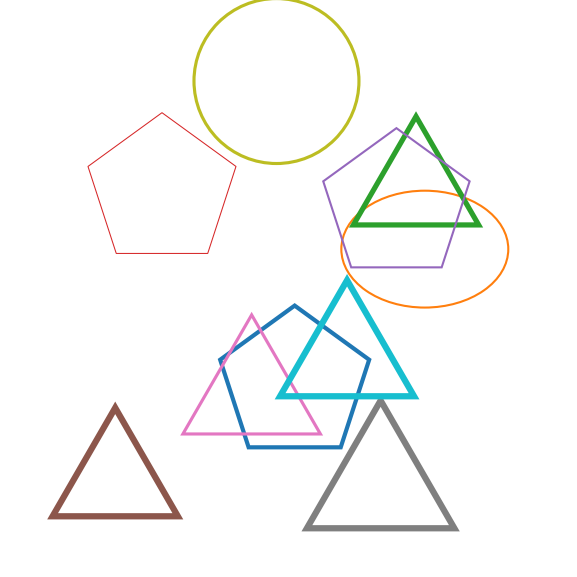[{"shape": "pentagon", "thickness": 2, "radius": 0.68, "center": [0.51, 0.334]}, {"shape": "oval", "thickness": 1, "radius": 0.72, "center": [0.736, 0.568]}, {"shape": "triangle", "thickness": 2.5, "radius": 0.63, "center": [0.72, 0.672]}, {"shape": "pentagon", "thickness": 0.5, "radius": 0.67, "center": [0.28, 0.669]}, {"shape": "pentagon", "thickness": 1, "radius": 0.67, "center": [0.686, 0.644]}, {"shape": "triangle", "thickness": 3, "radius": 0.63, "center": [0.2, 0.168]}, {"shape": "triangle", "thickness": 1.5, "radius": 0.69, "center": [0.436, 0.316]}, {"shape": "triangle", "thickness": 3, "radius": 0.74, "center": [0.659, 0.158]}, {"shape": "circle", "thickness": 1.5, "radius": 0.71, "center": [0.479, 0.859]}, {"shape": "triangle", "thickness": 3, "radius": 0.67, "center": [0.601, 0.38]}]